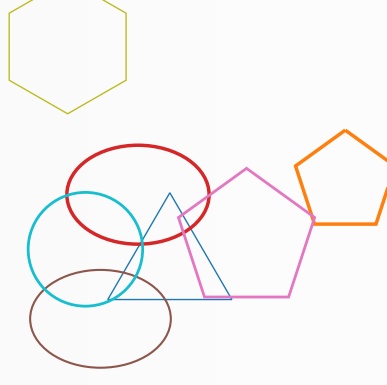[{"shape": "triangle", "thickness": 1, "radius": 0.92, "center": [0.438, 0.314]}, {"shape": "pentagon", "thickness": 2.5, "radius": 0.67, "center": [0.891, 0.527]}, {"shape": "oval", "thickness": 2.5, "radius": 0.92, "center": [0.356, 0.494]}, {"shape": "oval", "thickness": 1.5, "radius": 0.91, "center": [0.259, 0.172]}, {"shape": "pentagon", "thickness": 2, "radius": 0.92, "center": [0.636, 0.378]}, {"shape": "hexagon", "thickness": 1, "radius": 0.87, "center": [0.175, 0.879]}, {"shape": "circle", "thickness": 2, "radius": 0.74, "center": [0.22, 0.353]}]